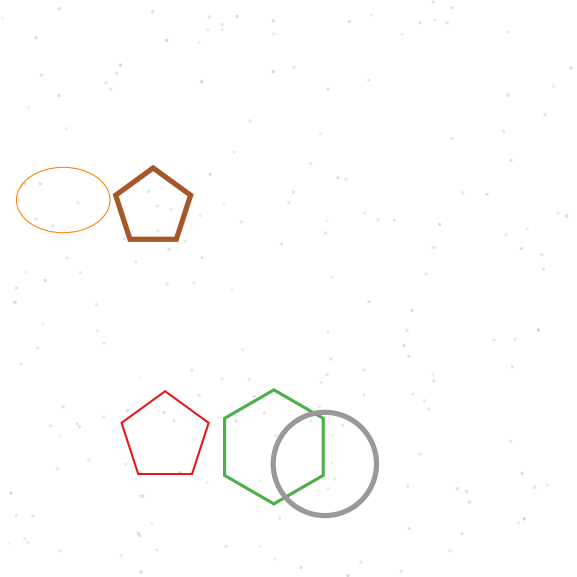[{"shape": "pentagon", "thickness": 1, "radius": 0.4, "center": [0.286, 0.242]}, {"shape": "hexagon", "thickness": 1.5, "radius": 0.49, "center": [0.474, 0.225]}, {"shape": "oval", "thickness": 0.5, "radius": 0.4, "center": [0.109, 0.653]}, {"shape": "pentagon", "thickness": 2.5, "radius": 0.34, "center": [0.265, 0.64]}, {"shape": "circle", "thickness": 2.5, "radius": 0.45, "center": [0.563, 0.196]}]